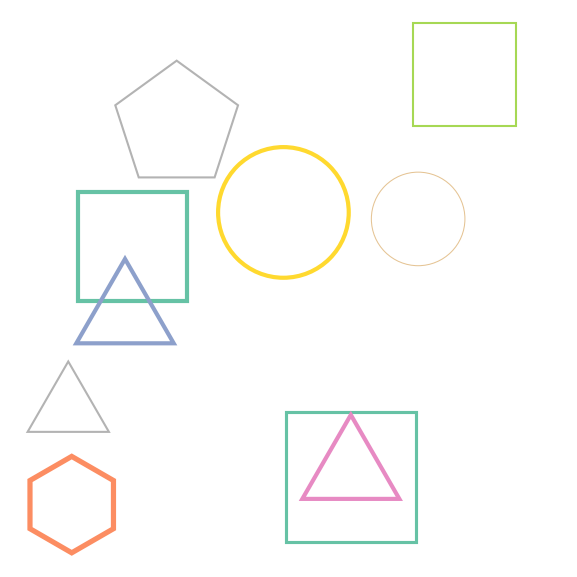[{"shape": "square", "thickness": 1.5, "radius": 0.56, "center": [0.608, 0.173]}, {"shape": "square", "thickness": 2, "radius": 0.47, "center": [0.229, 0.572]}, {"shape": "hexagon", "thickness": 2.5, "radius": 0.42, "center": [0.124, 0.125]}, {"shape": "triangle", "thickness": 2, "radius": 0.49, "center": [0.216, 0.453]}, {"shape": "triangle", "thickness": 2, "radius": 0.48, "center": [0.608, 0.184]}, {"shape": "square", "thickness": 1, "radius": 0.45, "center": [0.805, 0.87]}, {"shape": "circle", "thickness": 2, "radius": 0.57, "center": [0.491, 0.631]}, {"shape": "circle", "thickness": 0.5, "radius": 0.4, "center": [0.724, 0.62]}, {"shape": "triangle", "thickness": 1, "radius": 0.41, "center": [0.118, 0.292]}, {"shape": "pentagon", "thickness": 1, "radius": 0.56, "center": [0.306, 0.782]}]